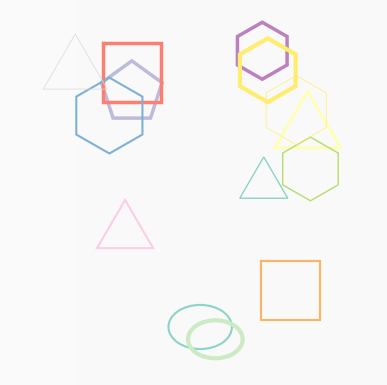[{"shape": "oval", "thickness": 1.5, "radius": 0.41, "center": [0.517, 0.151]}, {"shape": "triangle", "thickness": 1, "radius": 0.36, "center": [0.681, 0.521]}, {"shape": "triangle", "thickness": 2, "radius": 0.49, "center": [0.794, 0.665]}, {"shape": "pentagon", "thickness": 2.5, "radius": 0.41, "center": [0.34, 0.76]}, {"shape": "square", "thickness": 2.5, "radius": 0.38, "center": [0.34, 0.811]}, {"shape": "hexagon", "thickness": 1.5, "radius": 0.49, "center": [0.282, 0.7]}, {"shape": "square", "thickness": 1.5, "radius": 0.39, "center": [0.75, 0.246]}, {"shape": "hexagon", "thickness": 1, "radius": 0.41, "center": [0.801, 0.561]}, {"shape": "triangle", "thickness": 1.5, "radius": 0.42, "center": [0.323, 0.397]}, {"shape": "triangle", "thickness": 0.5, "radius": 0.48, "center": [0.194, 0.816]}, {"shape": "hexagon", "thickness": 2.5, "radius": 0.37, "center": [0.677, 0.868]}, {"shape": "oval", "thickness": 3, "radius": 0.35, "center": [0.556, 0.119]}, {"shape": "hexagon", "thickness": 3, "radius": 0.41, "center": [0.691, 0.818]}, {"shape": "hexagon", "thickness": 0.5, "radius": 0.45, "center": [0.764, 0.714]}]